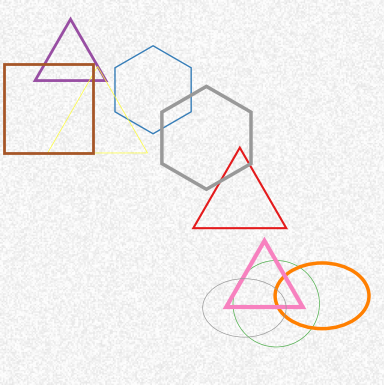[{"shape": "triangle", "thickness": 1.5, "radius": 0.7, "center": [0.623, 0.477]}, {"shape": "hexagon", "thickness": 1, "radius": 0.57, "center": [0.398, 0.767]}, {"shape": "circle", "thickness": 0.5, "radius": 0.56, "center": [0.717, 0.211]}, {"shape": "triangle", "thickness": 2, "radius": 0.53, "center": [0.183, 0.844]}, {"shape": "oval", "thickness": 2.5, "radius": 0.61, "center": [0.837, 0.232]}, {"shape": "triangle", "thickness": 0.5, "radius": 0.75, "center": [0.253, 0.678]}, {"shape": "square", "thickness": 2, "radius": 0.58, "center": [0.126, 0.719]}, {"shape": "triangle", "thickness": 3, "radius": 0.57, "center": [0.687, 0.26]}, {"shape": "hexagon", "thickness": 2.5, "radius": 0.67, "center": [0.536, 0.642]}, {"shape": "oval", "thickness": 0.5, "radius": 0.54, "center": [0.635, 0.2]}]